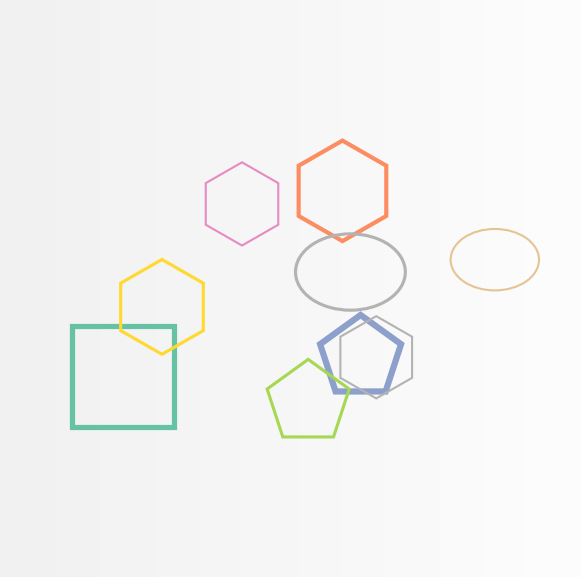[{"shape": "square", "thickness": 2.5, "radius": 0.44, "center": [0.212, 0.347]}, {"shape": "hexagon", "thickness": 2, "radius": 0.44, "center": [0.589, 0.669]}, {"shape": "pentagon", "thickness": 3, "radius": 0.37, "center": [0.62, 0.381]}, {"shape": "hexagon", "thickness": 1, "radius": 0.36, "center": [0.416, 0.646]}, {"shape": "pentagon", "thickness": 1.5, "radius": 0.37, "center": [0.53, 0.303]}, {"shape": "hexagon", "thickness": 1.5, "radius": 0.41, "center": [0.279, 0.468]}, {"shape": "oval", "thickness": 1, "radius": 0.38, "center": [0.851, 0.549]}, {"shape": "oval", "thickness": 1.5, "radius": 0.47, "center": [0.603, 0.528]}, {"shape": "hexagon", "thickness": 1, "radius": 0.36, "center": [0.647, 0.38]}]